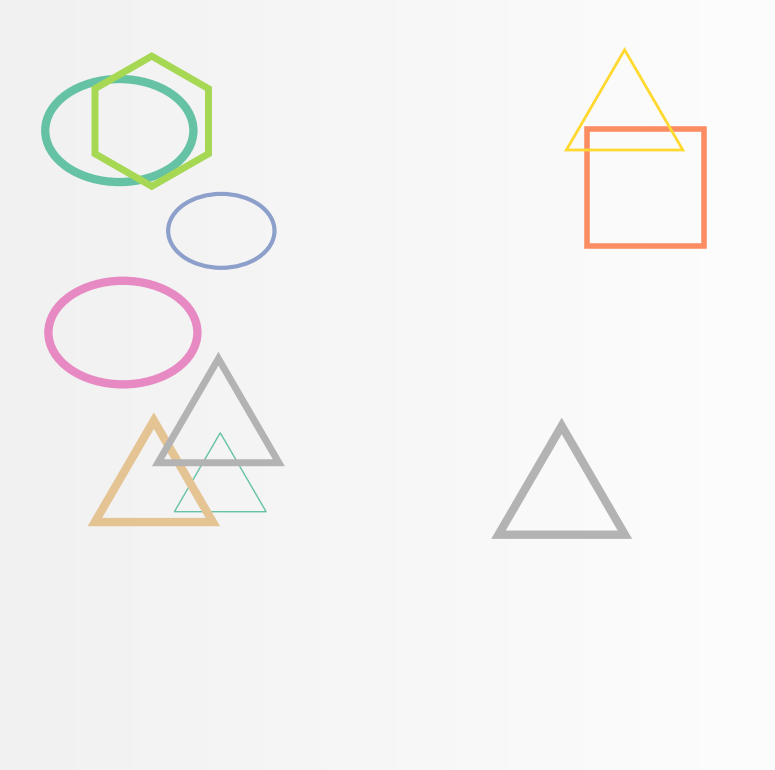[{"shape": "oval", "thickness": 3, "radius": 0.48, "center": [0.154, 0.83]}, {"shape": "triangle", "thickness": 0.5, "radius": 0.34, "center": [0.284, 0.37]}, {"shape": "square", "thickness": 2, "radius": 0.38, "center": [0.833, 0.757]}, {"shape": "oval", "thickness": 1.5, "radius": 0.34, "center": [0.286, 0.7]}, {"shape": "oval", "thickness": 3, "radius": 0.48, "center": [0.159, 0.568]}, {"shape": "hexagon", "thickness": 2.5, "radius": 0.42, "center": [0.196, 0.843]}, {"shape": "triangle", "thickness": 1, "radius": 0.43, "center": [0.806, 0.849]}, {"shape": "triangle", "thickness": 3, "radius": 0.44, "center": [0.199, 0.366]}, {"shape": "triangle", "thickness": 2.5, "radius": 0.45, "center": [0.282, 0.444]}, {"shape": "triangle", "thickness": 3, "radius": 0.47, "center": [0.725, 0.353]}]